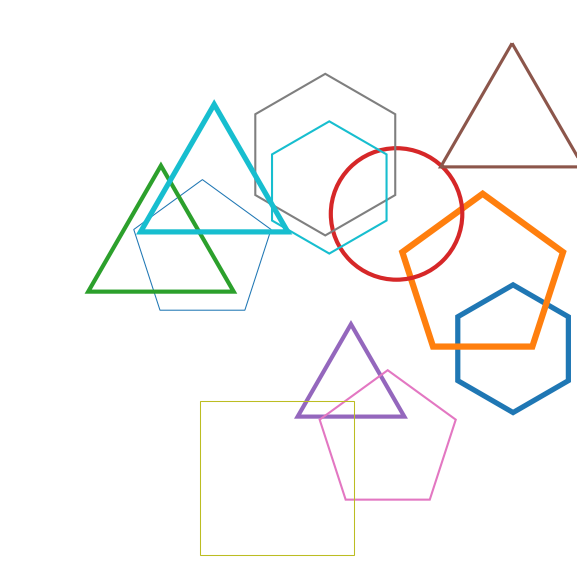[{"shape": "pentagon", "thickness": 0.5, "radius": 0.62, "center": [0.35, 0.563]}, {"shape": "hexagon", "thickness": 2.5, "radius": 0.55, "center": [0.888, 0.395]}, {"shape": "pentagon", "thickness": 3, "radius": 0.73, "center": [0.836, 0.517]}, {"shape": "triangle", "thickness": 2, "radius": 0.73, "center": [0.279, 0.567]}, {"shape": "circle", "thickness": 2, "radius": 0.57, "center": [0.687, 0.629]}, {"shape": "triangle", "thickness": 2, "radius": 0.53, "center": [0.608, 0.331]}, {"shape": "triangle", "thickness": 1.5, "radius": 0.71, "center": [0.887, 0.781]}, {"shape": "pentagon", "thickness": 1, "radius": 0.62, "center": [0.671, 0.234]}, {"shape": "hexagon", "thickness": 1, "radius": 0.7, "center": [0.563, 0.731]}, {"shape": "square", "thickness": 0.5, "radius": 0.67, "center": [0.48, 0.172]}, {"shape": "triangle", "thickness": 2.5, "radius": 0.74, "center": [0.371, 0.671]}, {"shape": "hexagon", "thickness": 1, "radius": 0.57, "center": [0.57, 0.675]}]